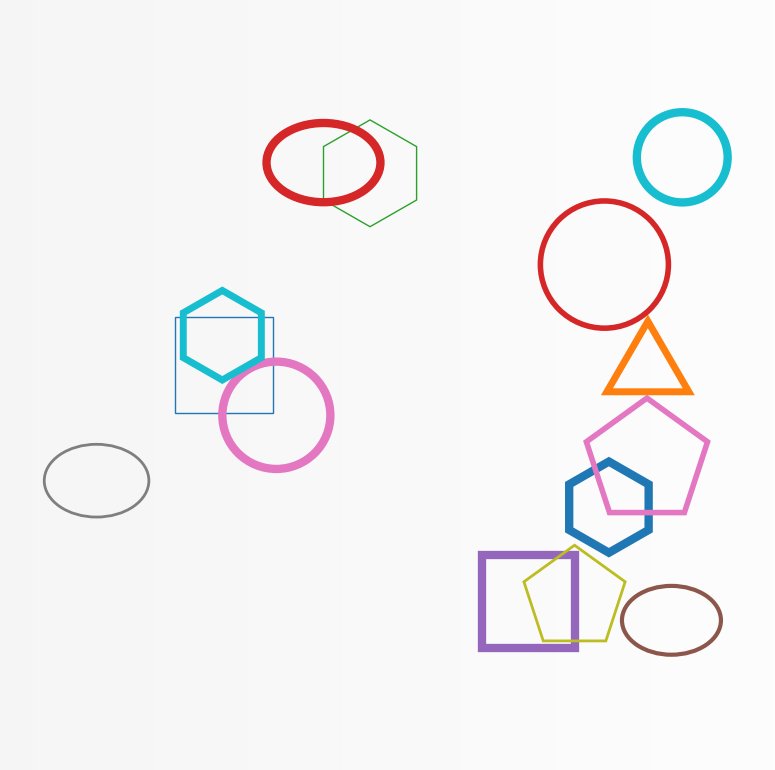[{"shape": "hexagon", "thickness": 3, "radius": 0.3, "center": [0.786, 0.341]}, {"shape": "square", "thickness": 0.5, "radius": 0.31, "center": [0.289, 0.526]}, {"shape": "triangle", "thickness": 2.5, "radius": 0.31, "center": [0.836, 0.522]}, {"shape": "hexagon", "thickness": 0.5, "radius": 0.35, "center": [0.477, 0.775]}, {"shape": "circle", "thickness": 2, "radius": 0.41, "center": [0.78, 0.656]}, {"shape": "oval", "thickness": 3, "radius": 0.37, "center": [0.417, 0.789]}, {"shape": "square", "thickness": 3, "radius": 0.3, "center": [0.682, 0.219]}, {"shape": "oval", "thickness": 1.5, "radius": 0.32, "center": [0.866, 0.194]}, {"shape": "circle", "thickness": 3, "radius": 0.35, "center": [0.357, 0.461]}, {"shape": "pentagon", "thickness": 2, "radius": 0.41, "center": [0.835, 0.401]}, {"shape": "oval", "thickness": 1, "radius": 0.34, "center": [0.125, 0.376]}, {"shape": "pentagon", "thickness": 1, "radius": 0.34, "center": [0.741, 0.223]}, {"shape": "hexagon", "thickness": 2.5, "radius": 0.29, "center": [0.287, 0.565]}, {"shape": "circle", "thickness": 3, "radius": 0.29, "center": [0.88, 0.796]}]